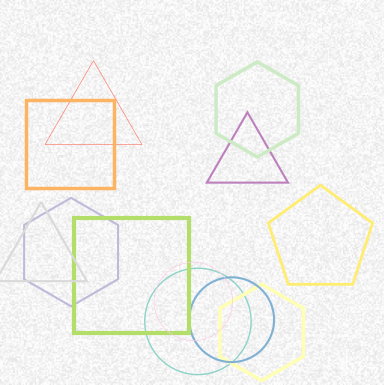[{"shape": "circle", "thickness": 1, "radius": 0.69, "center": [0.514, 0.165]}, {"shape": "hexagon", "thickness": 2.5, "radius": 0.63, "center": [0.68, 0.137]}, {"shape": "hexagon", "thickness": 1.5, "radius": 0.7, "center": [0.185, 0.345]}, {"shape": "triangle", "thickness": 0.5, "radius": 0.73, "center": [0.243, 0.697]}, {"shape": "circle", "thickness": 1.5, "radius": 0.55, "center": [0.602, 0.17]}, {"shape": "square", "thickness": 2.5, "radius": 0.57, "center": [0.181, 0.627]}, {"shape": "square", "thickness": 3, "radius": 0.75, "center": [0.342, 0.285]}, {"shape": "circle", "thickness": 0.5, "radius": 0.51, "center": [0.502, 0.217]}, {"shape": "triangle", "thickness": 1.5, "radius": 0.69, "center": [0.107, 0.338]}, {"shape": "triangle", "thickness": 1.5, "radius": 0.61, "center": [0.643, 0.586]}, {"shape": "hexagon", "thickness": 2.5, "radius": 0.62, "center": [0.668, 0.716]}, {"shape": "pentagon", "thickness": 2, "radius": 0.71, "center": [0.832, 0.377]}]